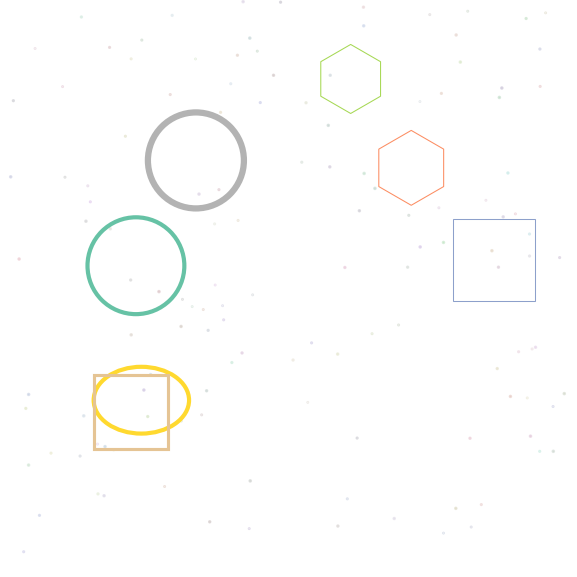[{"shape": "circle", "thickness": 2, "radius": 0.42, "center": [0.235, 0.539]}, {"shape": "hexagon", "thickness": 0.5, "radius": 0.32, "center": [0.712, 0.708]}, {"shape": "square", "thickness": 0.5, "radius": 0.36, "center": [0.855, 0.549]}, {"shape": "hexagon", "thickness": 0.5, "radius": 0.3, "center": [0.607, 0.862]}, {"shape": "oval", "thickness": 2, "radius": 0.41, "center": [0.245, 0.306]}, {"shape": "square", "thickness": 1.5, "radius": 0.32, "center": [0.227, 0.285]}, {"shape": "circle", "thickness": 3, "radius": 0.42, "center": [0.339, 0.721]}]